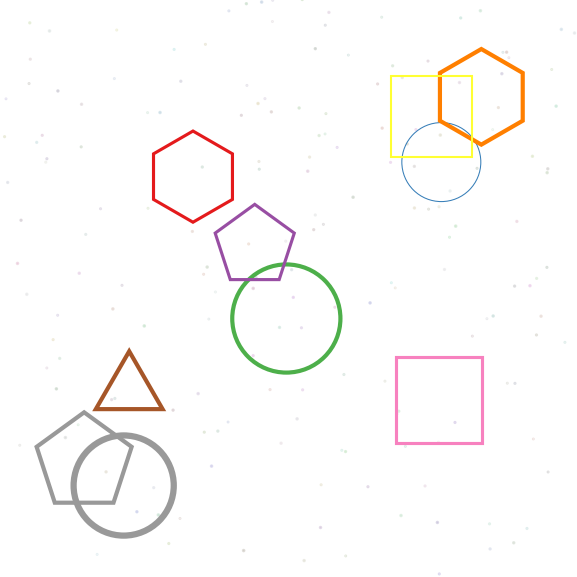[{"shape": "hexagon", "thickness": 1.5, "radius": 0.39, "center": [0.334, 0.693]}, {"shape": "circle", "thickness": 0.5, "radius": 0.34, "center": [0.764, 0.718]}, {"shape": "circle", "thickness": 2, "radius": 0.47, "center": [0.496, 0.448]}, {"shape": "pentagon", "thickness": 1.5, "radius": 0.36, "center": [0.441, 0.573]}, {"shape": "hexagon", "thickness": 2, "radius": 0.41, "center": [0.833, 0.831]}, {"shape": "square", "thickness": 1, "radius": 0.35, "center": [0.748, 0.797]}, {"shape": "triangle", "thickness": 2, "radius": 0.33, "center": [0.224, 0.324]}, {"shape": "square", "thickness": 1.5, "radius": 0.37, "center": [0.76, 0.307]}, {"shape": "pentagon", "thickness": 2, "radius": 0.43, "center": [0.146, 0.199]}, {"shape": "circle", "thickness": 3, "radius": 0.43, "center": [0.214, 0.158]}]